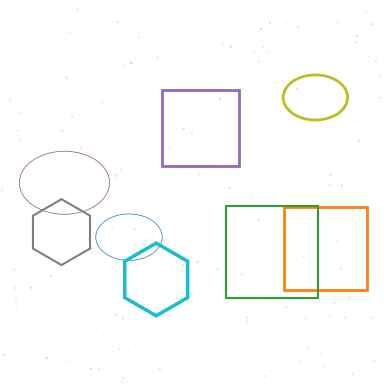[{"shape": "oval", "thickness": 0.5, "radius": 0.43, "center": [0.335, 0.384]}, {"shape": "square", "thickness": 2, "radius": 0.54, "center": [0.845, 0.355]}, {"shape": "square", "thickness": 1.5, "radius": 0.6, "center": [0.706, 0.345]}, {"shape": "square", "thickness": 2, "radius": 0.5, "center": [0.52, 0.668]}, {"shape": "oval", "thickness": 0.5, "radius": 0.59, "center": [0.167, 0.525]}, {"shape": "hexagon", "thickness": 1.5, "radius": 0.43, "center": [0.16, 0.397]}, {"shape": "oval", "thickness": 2, "radius": 0.42, "center": [0.819, 0.747]}, {"shape": "hexagon", "thickness": 2.5, "radius": 0.47, "center": [0.406, 0.274]}]